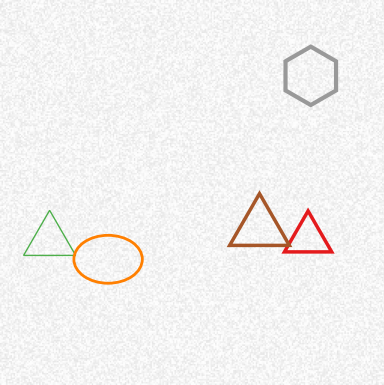[{"shape": "triangle", "thickness": 2.5, "radius": 0.35, "center": [0.8, 0.381]}, {"shape": "triangle", "thickness": 1, "radius": 0.39, "center": [0.129, 0.376]}, {"shape": "oval", "thickness": 2, "radius": 0.44, "center": [0.281, 0.327]}, {"shape": "triangle", "thickness": 2.5, "radius": 0.45, "center": [0.674, 0.407]}, {"shape": "hexagon", "thickness": 3, "radius": 0.38, "center": [0.807, 0.803]}]